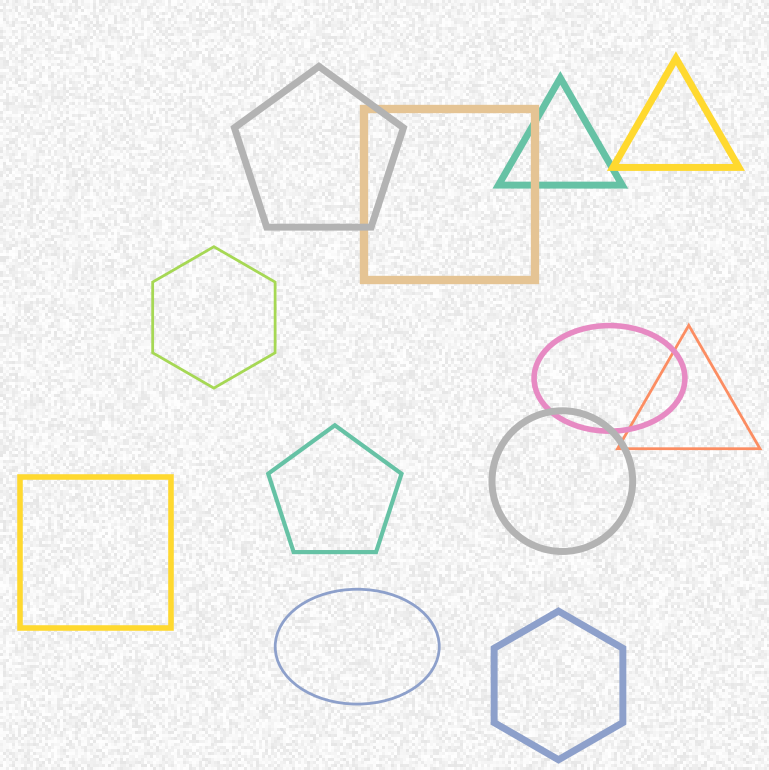[{"shape": "pentagon", "thickness": 1.5, "radius": 0.46, "center": [0.435, 0.357]}, {"shape": "triangle", "thickness": 2.5, "radius": 0.46, "center": [0.728, 0.806]}, {"shape": "triangle", "thickness": 1, "radius": 0.53, "center": [0.894, 0.471]}, {"shape": "hexagon", "thickness": 2.5, "radius": 0.48, "center": [0.725, 0.11]}, {"shape": "oval", "thickness": 1, "radius": 0.53, "center": [0.464, 0.16]}, {"shape": "oval", "thickness": 2, "radius": 0.49, "center": [0.792, 0.509]}, {"shape": "hexagon", "thickness": 1, "radius": 0.46, "center": [0.278, 0.588]}, {"shape": "square", "thickness": 2, "radius": 0.49, "center": [0.124, 0.282]}, {"shape": "triangle", "thickness": 2.5, "radius": 0.47, "center": [0.878, 0.83]}, {"shape": "square", "thickness": 3, "radius": 0.55, "center": [0.584, 0.748]}, {"shape": "circle", "thickness": 2.5, "radius": 0.46, "center": [0.73, 0.375]}, {"shape": "pentagon", "thickness": 2.5, "radius": 0.58, "center": [0.414, 0.798]}]